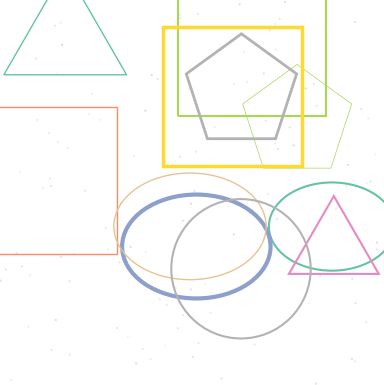[{"shape": "oval", "thickness": 1.5, "radius": 0.82, "center": [0.862, 0.412]}, {"shape": "triangle", "thickness": 1, "radius": 0.92, "center": [0.169, 0.898]}, {"shape": "square", "thickness": 1, "radius": 0.95, "center": [0.113, 0.532]}, {"shape": "oval", "thickness": 3, "radius": 0.96, "center": [0.51, 0.36]}, {"shape": "triangle", "thickness": 1.5, "radius": 0.67, "center": [0.867, 0.356]}, {"shape": "square", "thickness": 1.5, "radius": 0.96, "center": [0.654, 0.891]}, {"shape": "pentagon", "thickness": 0.5, "radius": 0.74, "center": [0.772, 0.684]}, {"shape": "square", "thickness": 2.5, "radius": 0.9, "center": [0.604, 0.749]}, {"shape": "oval", "thickness": 1, "radius": 0.99, "center": [0.494, 0.412]}, {"shape": "circle", "thickness": 1.5, "radius": 0.91, "center": [0.626, 0.302]}, {"shape": "pentagon", "thickness": 2, "radius": 0.75, "center": [0.627, 0.762]}]